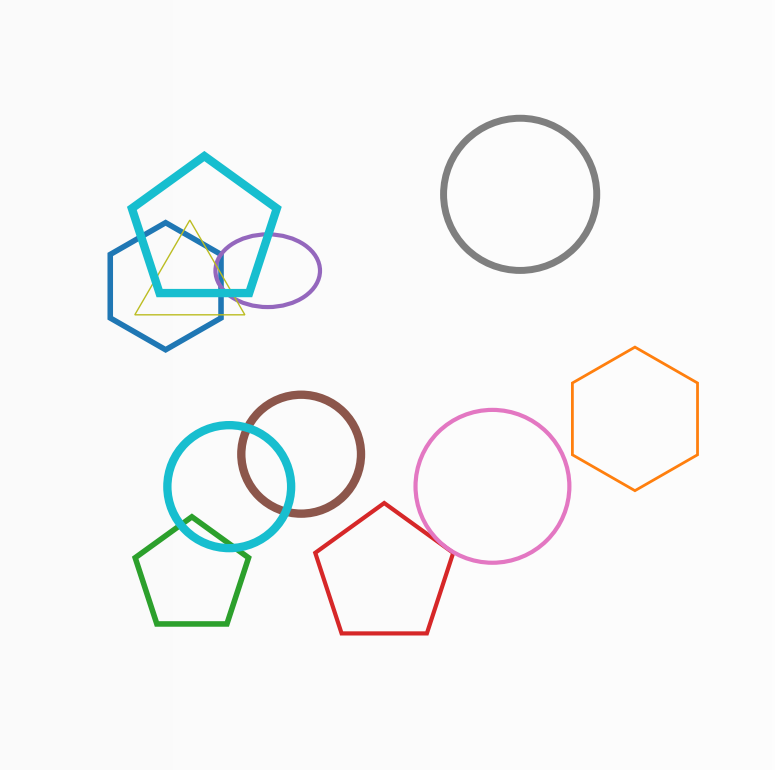[{"shape": "hexagon", "thickness": 2, "radius": 0.41, "center": [0.214, 0.628]}, {"shape": "hexagon", "thickness": 1, "radius": 0.47, "center": [0.819, 0.456]}, {"shape": "pentagon", "thickness": 2, "radius": 0.38, "center": [0.248, 0.252]}, {"shape": "pentagon", "thickness": 1.5, "radius": 0.47, "center": [0.496, 0.253]}, {"shape": "oval", "thickness": 1.5, "radius": 0.34, "center": [0.345, 0.648]}, {"shape": "circle", "thickness": 3, "radius": 0.39, "center": [0.389, 0.41]}, {"shape": "circle", "thickness": 1.5, "radius": 0.5, "center": [0.635, 0.368]}, {"shape": "circle", "thickness": 2.5, "radius": 0.49, "center": [0.671, 0.748]}, {"shape": "triangle", "thickness": 0.5, "radius": 0.41, "center": [0.245, 0.632]}, {"shape": "circle", "thickness": 3, "radius": 0.4, "center": [0.296, 0.368]}, {"shape": "pentagon", "thickness": 3, "radius": 0.49, "center": [0.264, 0.699]}]